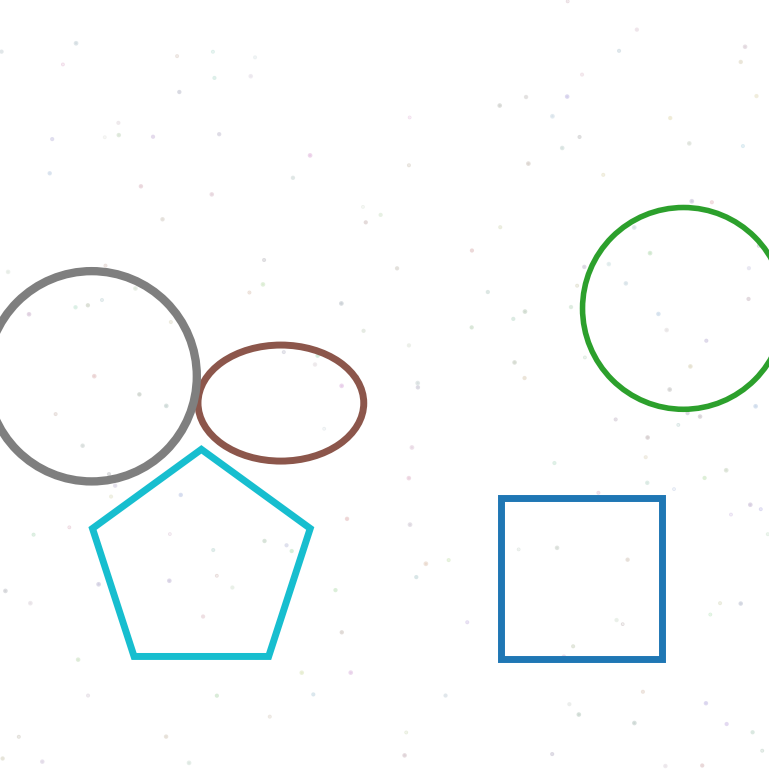[{"shape": "square", "thickness": 2.5, "radius": 0.52, "center": [0.755, 0.249]}, {"shape": "circle", "thickness": 2, "radius": 0.66, "center": [0.888, 0.599]}, {"shape": "oval", "thickness": 2.5, "radius": 0.54, "center": [0.365, 0.477]}, {"shape": "circle", "thickness": 3, "radius": 0.68, "center": [0.119, 0.511]}, {"shape": "pentagon", "thickness": 2.5, "radius": 0.74, "center": [0.262, 0.268]}]